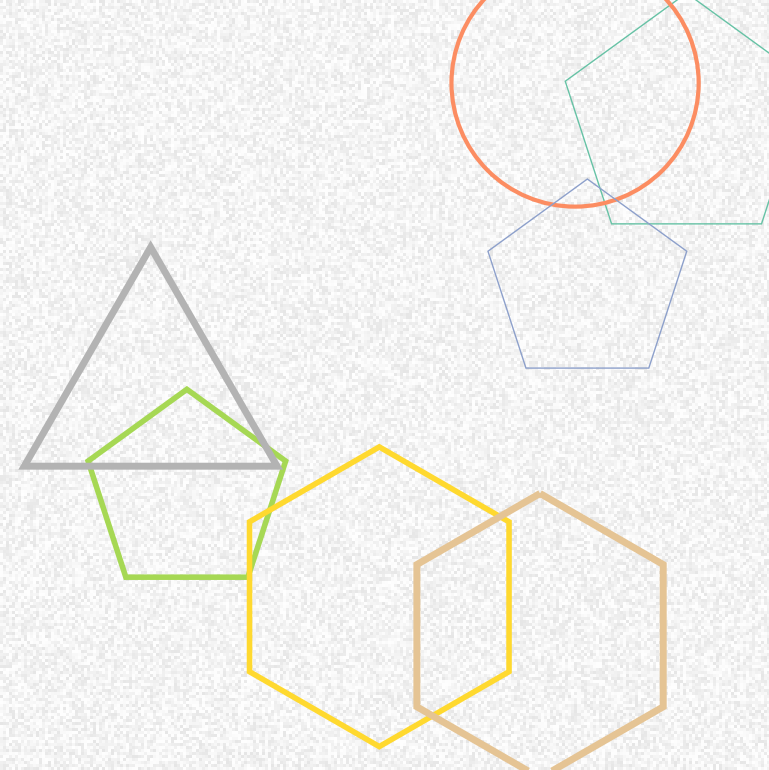[{"shape": "pentagon", "thickness": 0.5, "radius": 0.83, "center": [0.892, 0.843]}, {"shape": "circle", "thickness": 1.5, "radius": 0.8, "center": [0.747, 0.892]}, {"shape": "pentagon", "thickness": 0.5, "radius": 0.68, "center": [0.763, 0.632]}, {"shape": "pentagon", "thickness": 2, "radius": 0.67, "center": [0.243, 0.36]}, {"shape": "hexagon", "thickness": 2, "radius": 0.97, "center": [0.493, 0.225]}, {"shape": "hexagon", "thickness": 2.5, "radius": 0.92, "center": [0.701, 0.174]}, {"shape": "triangle", "thickness": 2.5, "radius": 0.95, "center": [0.196, 0.489]}]